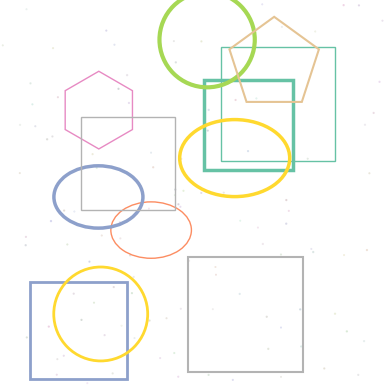[{"shape": "square", "thickness": 2.5, "radius": 0.58, "center": [0.646, 0.675]}, {"shape": "square", "thickness": 1, "radius": 0.74, "center": [0.722, 0.731]}, {"shape": "oval", "thickness": 1, "radius": 0.52, "center": [0.393, 0.402]}, {"shape": "oval", "thickness": 2.5, "radius": 0.58, "center": [0.256, 0.488]}, {"shape": "square", "thickness": 2, "radius": 0.63, "center": [0.204, 0.142]}, {"shape": "hexagon", "thickness": 1, "radius": 0.5, "center": [0.257, 0.714]}, {"shape": "circle", "thickness": 3, "radius": 0.62, "center": [0.538, 0.897]}, {"shape": "oval", "thickness": 2.5, "radius": 0.71, "center": [0.61, 0.589]}, {"shape": "circle", "thickness": 2, "radius": 0.61, "center": [0.262, 0.184]}, {"shape": "pentagon", "thickness": 1.5, "radius": 0.61, "center": [0.712, 0.834]}, {"shape": "square", "thickness": 1, "radius": 0.61, "center": [0.332, 0.575]}, {"shape": "square", "thickness": 1.5, "radius": 0.75, "center": [0.638, 0.183]}]